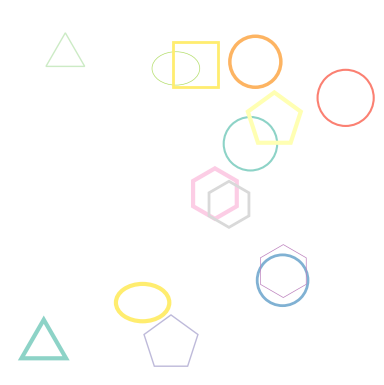[{"shape": "circle", "thickness": 1.5, "radius": 0.35, "center": [0.65, 0.627]}, {"shape": "triangle", "thickness": 3, "radius": 0.33, "center": [0.114, 0.103]}, {"shape": "pentagon", "thickness": 3, "radius": 0.36, "center": [0.713, 0.688]}, {"shape": "pentagon", "thickness": 1, "radius": 0.37, "center": [0.444, 0.108]}, {"shape": "circle", "thickness": 1.5, "radius": 0.36, "center": [0.898, 0.746]}, {"shape": "circle", "thickness": 2, "radius": 0.33, "center": [0.734, 0.272]}, {"shape": "circle", "thickness": 2.5, "radius": 0.33, "center": [0.663, 0.84]}, {"shape": "oval", "thickness": 0.5, "radius": 0.31, "center": [0.457, 0.822]}, {"shape": "hexagon", "thickness": 3, "radius": 0.33, "center": [0.558, 0.497]}, {"shape": "hexagon", "thickness": 2, "radius": 0.3, "center": [0.595, 0.469]}, {"shape": "hexagon", "thickness": 0.5, "radius": 0.34, "center": [0.736, 0.296]}, {"shape": "triangle", "thickness": 1, "radius": 0.29, "center": [0.17, 0.857]}, {"shape": "oval", "thickness": 3, "radius": 0.35, "center": [0.37, 0.214]}, {"shape": "square", "thickness": 2, "radius": 0.29, "center": [0.508, 0.832]}]